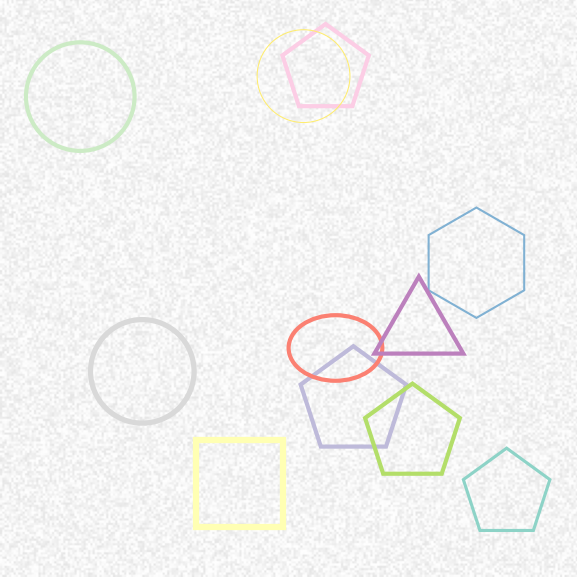[{"shape": "pentagon", "thickness": 1.5, "radius": 0.39, "center": [0.877, 0.144]}, {"shape": "square", "thickness": 3, "radius": 0.38, "center": [0.415, 0.162]}, {"shape": "pentagon", "thickness": 2, "radius": 0.48, "center": [0.612, 0.304]}, {"shape": "oval", "thickness": 2, "radius": 0.41, "center": [0.581, 0.397]}, {"shape": "hexagon", "thickness": 1, "radius": 0.48, "center": [0.825, 0.544]}, {"shape": "pentagon", "thickness": 2, "radius": 0.43, "center": [0.714, 0.249]}, {"shape": "pentagon", "thickness": 2, "radius": 0.39, "center": [0.564, 0.879]}, {"shape": "circle", "thickness": 2.5, "radius": 0.45, "center": [0.246, 0.356]}, {"shape": "triangle", "thickness": 2, "radius": 0.44, "center": [0.725, 0.431]}, {"shape": "circle", "thickness": 2, "radius": 0.47, "center": [0.139, 0.832]}, {"shape": "circle", "thickness": 0.5, "radius": 0.4, "center": [0.526, 0.867]}]